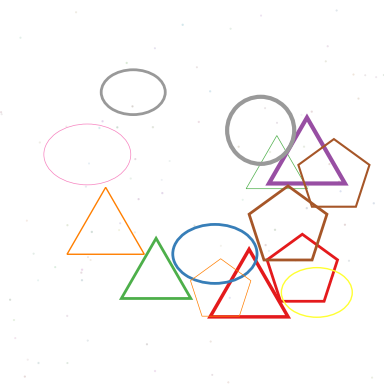[{"shape": "triangle", "thickness": 2.5, "radius": 0.58, "center": [0.647, 0.235]}, {"shape": "pentagon", "thickness": 2, "radius": 0.48, "center": [0.785, 0.295]}, {"shape": "oval", "thickness": 2, "radius": 0.55, "center": [0.558, 0.34]}, {"shape": "triangle", "thickness": 2, "radius": 0.52, "center": [0.405, 0.277]}, {"shape": "triangle", "thickness": 0.5, "radius": 0.46, "center": [0.719, 0.556]}, {"shape": "triangle", "thickness": 3, "radius": 0.57, "center": [0.797, 0.58]}, {"shape": "pentagon", "thickness": 0.5, "radius": 0.41, "center": [0.573, 0.245]}, {"shape": "triangle", "thickness": 1, "radius": 0.58, "center": [0.274, 0.398]}, {"shape": "oval", "thickness": 1, "radius": 0.46, "center": [0.823, 0.24]}, {"shape": "pentagon", "thickness": 1.5, "radius": 0.49, "center": [0.867, 0.542]}, {"shape": "pentagon", "thickness": 2, "radius": 0.53, "center": [0.748, 0.411]}, {"shape": "oval", "thickness": 0.5, "radius": 0.56, "center": [0.227, 0.599]}, {"shape": "oval", "thickness": 2, "radius": 0.42, "center": [0.346, 0.761]}, {"shape": "circle", "thickness": 3, "radius": 0.44, "center": [0.677, 0.661]}]